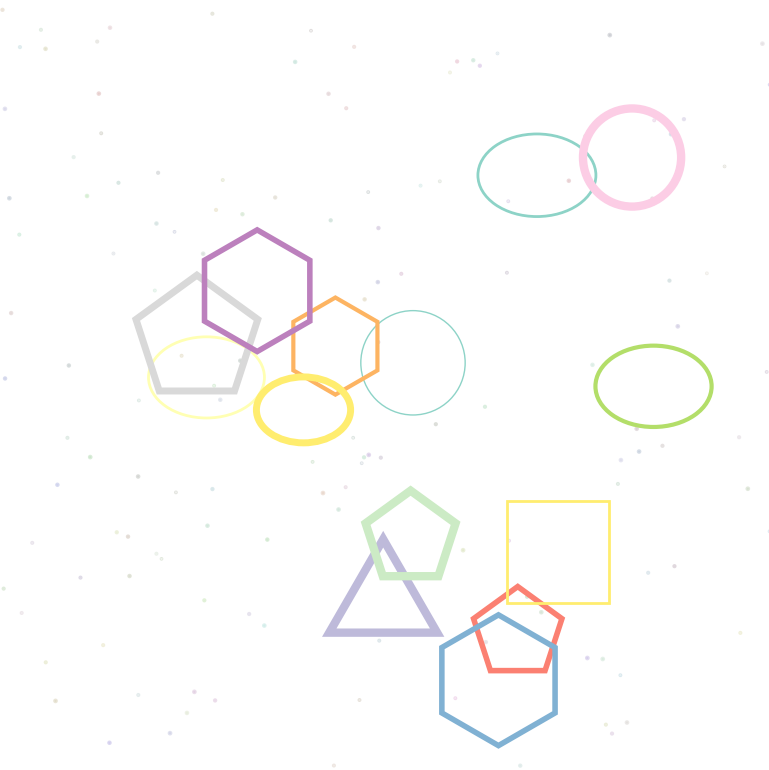[{"shape": "oval", "thickness": 1, "radius": 0.38, "center": [0.697, 0.772]}, {"shape": "circle", "thickness": 0.5, "radius": 0.34, "center": [0.536, 0.529]}, {"shape": "oval", "thickness": 1, "radius": 0.38, "center": [0.268, 0.51]}, {"shape": "triangle", "thickness": 3, "radius": 0.4, "center": [0.498, 0.219]}, {"shape": "pentagon", "thickness": 2, "radius": 0.3, "center": [0.672, 0.178]}, {"shape": "hexagon", "thickness": 2, "radius": 0.42, "center": [0.647, 0.117]}, {"shape": "hexagon", "thickness": 1.5, "radius": 0.32, "center": [0.436, 0.551]}, {"shape": "oval", "thickness": 1.5, "radius": 0.38, "center": [0.849, 0.498]}, {"shape": "circle", "thickness": 3, "radius": 0.32, "center": [0.821, 0.795]}, {"shape": "pentagon", "thickness": 2.5, "radius": 0.42, "center": [0.256, 0.559]}, {"shape": "hexagon", "thickness": 2, "radius": 0.39, "center": [0.334, 0.622]}, {"shape": "pentagon", "thickness": 3, "radius": 0.31, "center": [0.533, 0.301]}, {"shape": "square", "thickness": 1, "radius": 0.33, "center": [0.724, 0.283]}, {"shape": "oval", "thickness": 2.5, "radius": 0.31, "center": [0.394, 0.468]}]